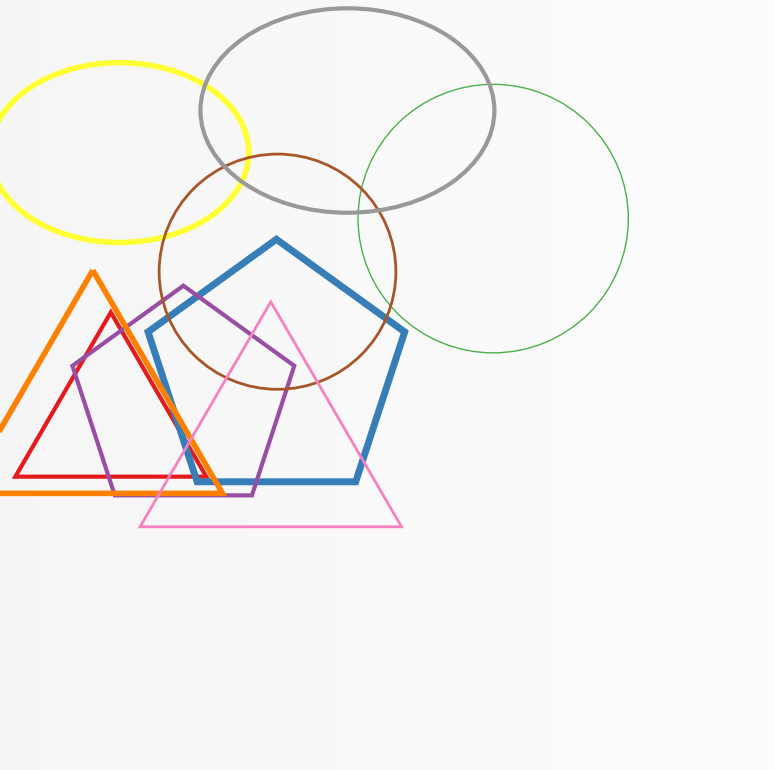[{"shape": "triangle", "thickness": 1.5, "radius": 0.71, "center": [0.143, 0.452]}, {"shape": "pentagon", "thickness": 2.5, "radius": 0.87, "center": [0.357, 0.515]}, {"shape": "circle", "thickness": 0.5, "radius": 0.87, "center": [0.636, 0.716]}, {"shape": "pentagon", "thickness": 1.5, "radius": 0.75, "center": [0.237, 0.478]}, {"shape": "triangle", "thickness": 2, "radius": 0.97, "center": [0.12, 0.456]}, {"shape": "oval", "thickness": 2, "radius": 0.83, "center": [0.154, 0.802]}, {"shape": "circle", "thickness": 1, "radius": 0.76, "center": [0.358, 0.647]}, {"shape": "triangle", "thickness": 1, "radius": 0.97, "center": [0.349, 0.413]}, {"shape": "oval", "thickness": 1.5, "radius": 0.95, "center": [0.448, 0.856]}]